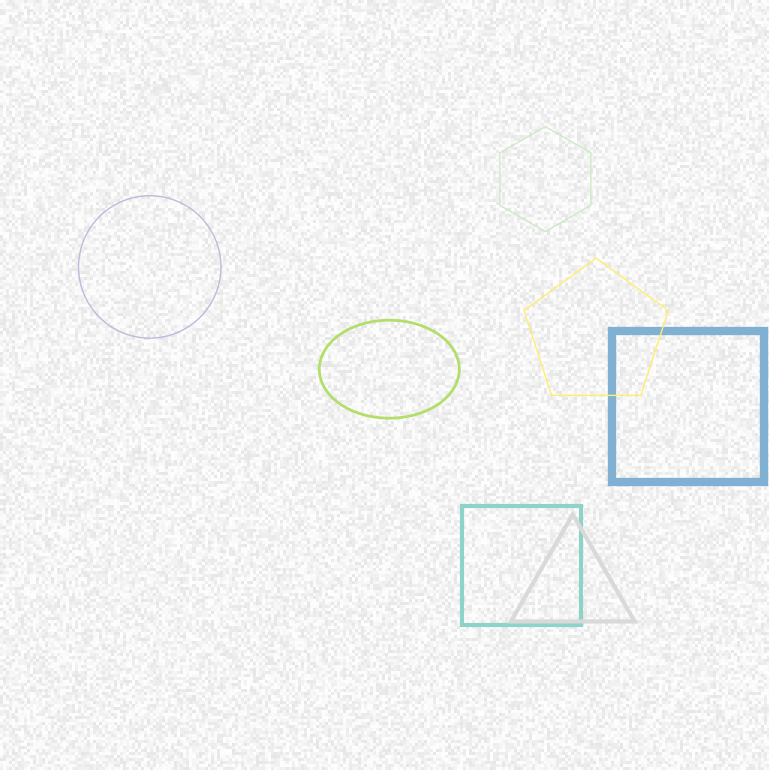[{"shape": "square", "thickness": 1.5, "radius": 0.39, "center": [0.677, 0.266]}, {"shape": "circle", "thickness": 0.5, "radius": 0.46, "center": [0.194, 0.653]}, {"shape": "square", "thickness": 3, "radius": 0.49, "center": [0.894, 0.472]}, {"shape": "oval", "thickness": 1, "radius": 0.45, "center": [0.506, 0.521]}, {"shape": "triangle", "thickness": 1.5, "radius": 0.46, "center": [0.744, 0.239]}, {"shape": "hexagon", "thickness": 0.5, "radius": 0.34, "center": [0.708, 0.767]}, {"shape": "pentagon", "thickness": 0.5, "radius": 0.49, "center": [0.774, 0.566]}]